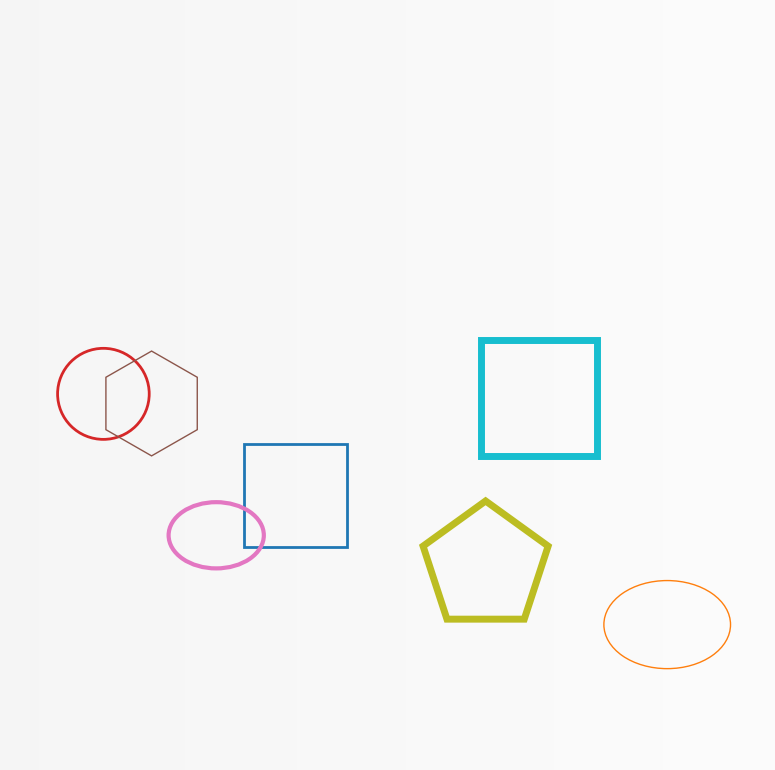[{"shape": "square", "thickness": 1, "radius": 0.33, "center": [0.382, 0.357]}, {"shape": "oval", "thickness": 0.5, "radius": 0.41, "center": [0.861, 0.189]}, {"shape": "circle", "thickness": 1, "radius": 0.3, "center": [0.133, 0.489]}, {"shape": "hexagon", "thickness": 0.5, "radius": 0.34, "center": [0.196, 0.476]}, {"shape": "oval", "thickness": 1.5, "radius": 0.31, "center": [0.279, 0.305]}, {"shape": "pentagon", "thickness": 2.5, "radius": 0.42, "center": [0.627, 0.265]}, {"shape": "square", "thickness": 2.5, "radius": 0.38, "center": [0.695, 0.484]}]